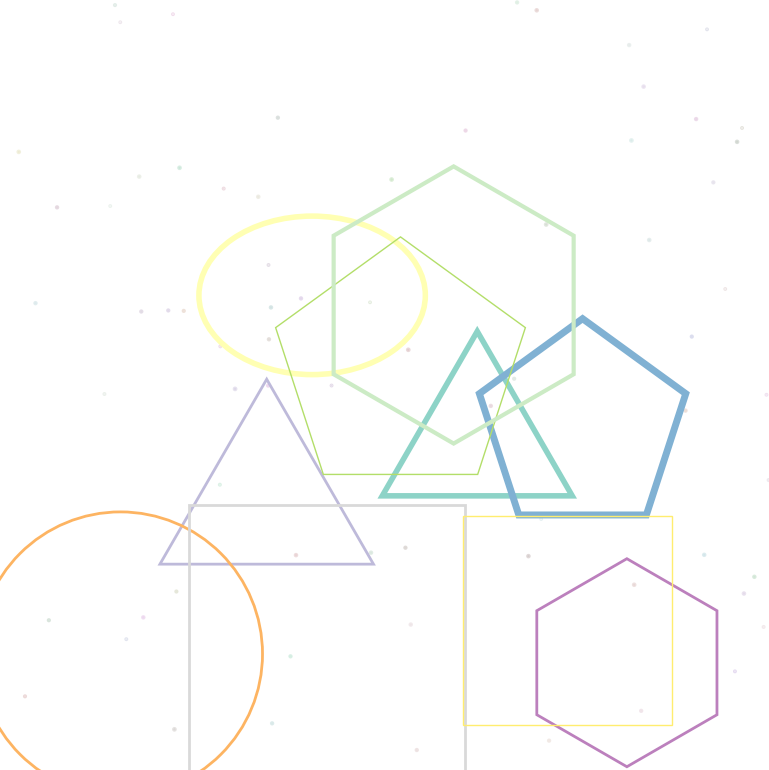[{"shape": "triangle", "thickness": 2, "radius": 0.71, "center": [0.62, 0.427]}, {"shape": "oval", "thickness": 2, "radius": 0.74, "center": [0.405, 0.616]}, {"shape": "triangle", "thickness": 1, "radius": 0.8, "center": [0.346, 0.347]}, {"shape": "pentagon", "thickness": 2.5, "radius": 0.7, "center": [0.757, 0.445]}, {"shape": "circle", "thickness": 1, "radius": 0.92, "center": [0.156, 0.151]}, {"shape": "pentagon", "thickness": 0.5, "radius": 0.85, "center": [0.52, 0.522]}, {"shape": "square", "thickness": 1, "radius": 0.89, "center": [0.425, 0.166]}, {"shape": "hexagon", "thickness": 1, "radius": 0.68, "center": [0.814, 0.139]}, {"shape": "hexagon", "thickness": 1.5, "radius": 0.9, "center": [0.589, 0.604]}, {"shape": "square", "thickness": 0.5, "radius": 0.68, "center": [0.737, 0.194]}]